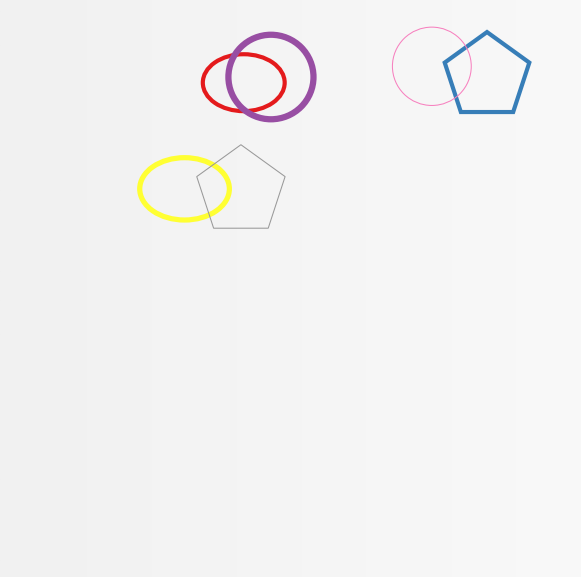[{"shape": "oval", "thickness": 2, "radius": 0.35, "center": [0.419, 0.856]}, {"shape": "pentagon", "thickness": 2, "radius": 0.38, "center": [0.838, 0.867]}, {"shape": "circle", "thickness": 3, "radius": 0.37, "center": [0.466, 0.866]}, {"shape": "oval", "thickness": 2.5, "radius": 0.39, "center": [0.317, 0.672]}, {"shape": "circle", "thickness": 0.5, "radius": 0.34, "center": [0.743, 0.884]}, {"shape": "pentagon", "thickness": 0.5, "radius": 0.4, "center": [0.414, 0.669]}]